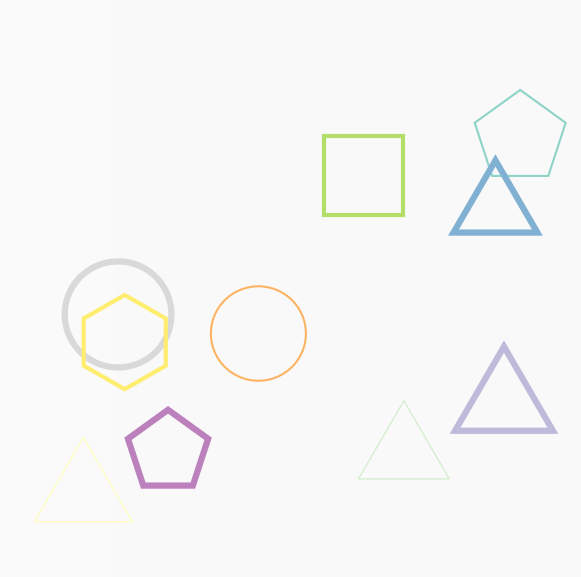[{"shape": "pentagon", "thickness": 1, "radius": 0.41, "center": [0.895, 0.761]}, {"shape": "triangle", "thickness": 0.5, "radius": 0.49, "center": [0.143, 0.144]}, {"shape": "triangle", "thickness": 3, "radius": 0.49, "center": [0.867, 0.302]}, {"shape": "triangle", "thickness": 3, "radius": 0.42, "center": [0.852, 0.638]}, {"shape": "circle", "thickness": 1, "radius": 0.41, "center": [0.445, 0.422]}, {"shape": "square", "thickness": 2, "radius": 0.34, "center": [0.625, 0.695]}, {"shape": "circle", "thickness": 3, "radius": 0.46, "center": [0.203, 0.455]}, {"shape": "pentagon", "thickness": 3, "radius": 0.36, "center": [0.289, 0.217]}, {"shape": "triangle", "thickness": 0.5, "radius": 0.45, "center": [0.695, 0.215]}, {"shape": "hexagon", "thickness": 2, "radius": 0.41, "center": [0.215, 0.407]}]